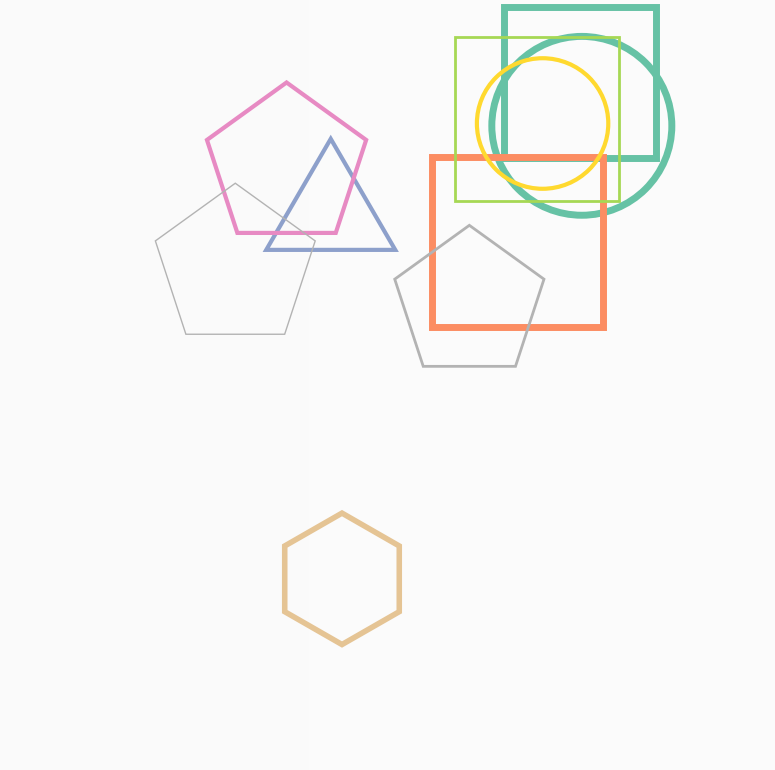[{"shape": "square", "thickness": 2.5, "radius": 0.49, "center": [0.749, 0.893]}, {"shape": "circle", "thickness": 2.5, "radius": 0.58, "center": [0.751, 0.837]}, {"shape": "square", "thickness": 2.5, "radius": 0.55, "center": [0.668, 0.686]}, {"shape": "triangle", "thickness": 1.5, "radius": 0.48, "center": [0.427, 0.724]}, {"shape": "pentagon", "thickness": 1.5, "radius": 0.54, "center": [0.37, 0.785]}, {"shape": "square", "thickness": 1, "radius": 0.53, "center": [0.693, 0.845]}, {"shape": "circle", "thickness": 1.5, "radius": 0.42, "center": [0.7, 0.84]}, {"shape": "hexagon", "thickness": 2, "radius": 0.43, "center": [0.441, 0.248]}, {"shape": "pentagon", "thickness": 1, "radius": 0.51, "center": [0.606, 0.606]}, {"shape": "pentagon", "thickness": 0.5, "radius": 0.54, "center": [0.304, 0.654]}]